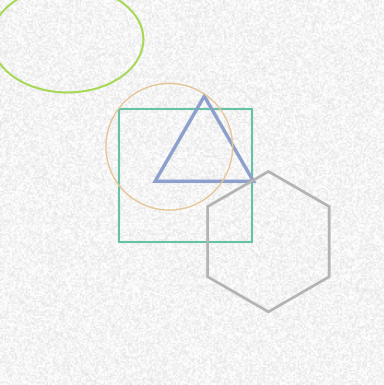[{"shape": "square", "thickness": 1.5, "radius": 0.87, "center": [0.483, 0.545]}, {"shape": "triangle", "thickness": 2.5, "radius": 0.74, "center": [0.531, 0.603]}, {"shape": "oval", "thickness": 1.5, "radius": 0.99, "center": [0.175, 0.898]}, {"shape": "circle", "thickness": 1, "radius": 0.82, "center": [0.44, 0.619]}, {"shape": "hexagon", "thickness": 2, "radius": 0.91, "center": [0.697, 0.372]}]